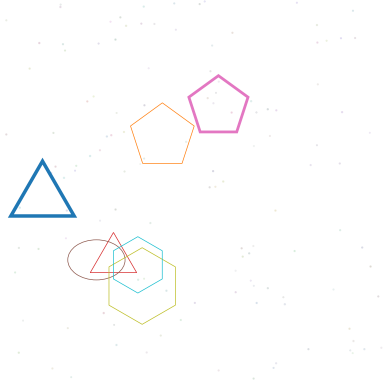[{"shape": "triangle", "thickness": 2.5, "radius": 0.47, "center": [0.11, 0.486]}, {"shape": "pentagon", "thickness": 0.5, "radius": 0.43, "center": [0.422, 0.646]}, {"shape": "triangle", "thickness": 0.5, "radius": 0.35, "center": [0.295, 0.327]}, {"shape": "oval", "thickness": 0.5, "radius": 0.37, "center": [0.25, 0.325]}, {"shape": "pentagon", "thickness": 2, "radius": 0.4, "center": [0.567, 0.723]}, {"shape": "hexagon", "thickness": 0.5, "radius": 0.5, "center": [0.369, 0.257]}, {"shape": "hexagon", "thickness": 0.5, "radius": 0.37, "center": [0.358, 0.312]}]